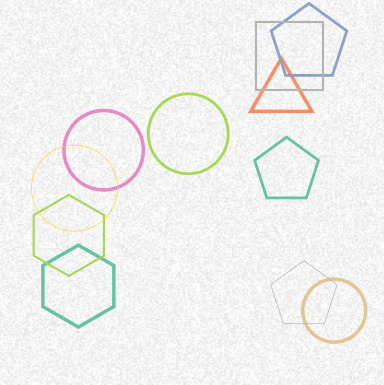[{"shape": "pentagon", "thickness": 2, "radius": 0.44, "center": [0.744, 0.556]}, {"shape": "hexagon", "thickness": 2.5, "radius": 0.53, "center": [0.204, 0.257]}, {"shape": "triangle", "thickness": 2.5, "radius": 0.46, "center": [0.731, 0.757]}, {"shape": "pentagon", "thickness": 2, "radius": 0.52, "center": [0.803, 0.888]}, {"shape": "circle", "thickness": 2.5, "radius": 0.52, "center": [0.269, 0.61]}, {"shape": "hexagon", "thickness": 1.5, "radius": 0.53, "center": [0.179, 0.389]}, {"shape": "circle", "thickness": 2, "radius": 0.52, "center": [0.489, 0.653]}, {"shape": "circle", "thickness": 0.5, "radius": 0.56, "center": [0.193, 0.511]}, {"shape": "circle", "thickness": 2.5, "radius": 0.41, "center": [0.868, 0.193]}, {"shape": "square", "thickness": 1.5, "radius": 0.44, "center": [0.752, 0.854]}, {"shape": "pentagon", "thickness": 0.5, "radius": 0.45, "center": [0.789, 0.232]}]